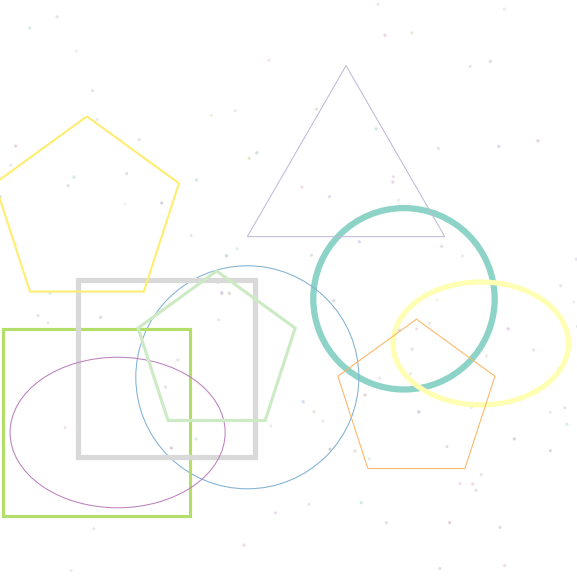[{"shape": "circle", "thickness": 3, "radius": 0.79, "center": [0.7, 0.482]}, {"shape": "oval", "thickness": 2.5, "radius": 0.76, "center": [0.832, 0.404]}, {"shape": "triangle", "thickness": 0.5, "radius": 0.99, "center": [0.599, 0.688]}, {"shape": "circle", "thickness": 0.5, "radius": 0.97, "center": [0.428, 0.346]}, {"shape": "pentagon", "thickness": 0.5, "radius": 0.71, "center": [0.721, 0.303]}, {"shape": "square", "thickness": 1.5, "radius": 0.81, "center": [0.166, 0.268]}, {"shape": "square", "thickness": 2.5, "radius": 0.77, "center": [0.289, 0.361]}, {"shape": "oval", "thickness": 0.5, "radius": 0.93, "center": [0.204, 0.25]}, {"shape": "pentagon", "thickness": 1.5, "radius": 0.72, "center": [0.375, 0.387]}, {"shape": "pentagon", "thickness": 1, "radius": 0.84, "center": [0.15, 0.63]}]